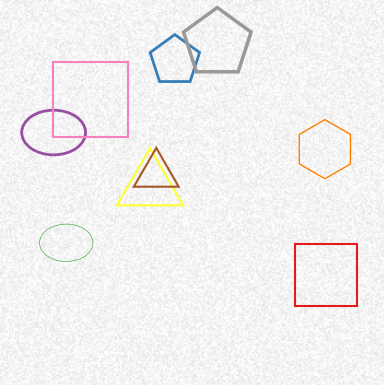[{"shape": "square", "thickness": 1.5, "radius": 0.4, "center": [0.846, 0.286]}, {"shape": "pentagon", "thickness": 2, "radius": 0.34, "center": [0.454, 0.843]}, {"shape": "oval", "thickness": 0.5, "radius": 0.35, "center": [0.172, 0.369]}, {"shape": "oval", "thickness": 2, "radius": 0.41, "center": [0.139, 0.656]}, {"shape": "hexagon", "thickness": 1, "radius": 0.38, "center": [0.844, 0.613]}, {"shape": "triangle", "thickness": 1.5, "radius": 0.5, "center": [0.39, 0.516]}, {"shape": "triangle", "thickness": 1.5, "radius": 0.34, "center": [0.406, 0.549]}, {"shape": "square", "thickness": 1.5, "radius": 0.49, "center": [0.235, 0.741]}, {"shape": "pentagon", "thickness": 2.5, "radius": 0.46, "center": [0.564, 0.888]}]